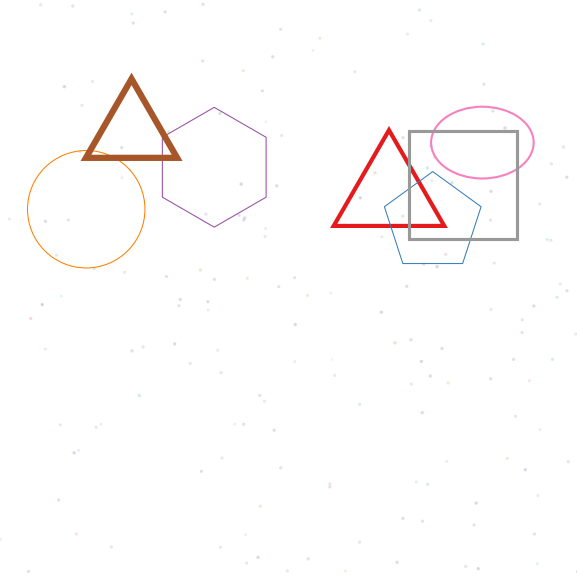[{"shape": "triangle", "thickness": 2, "radius": 0.55, "center": [0.674, 0.663]}, {"shape": "pentagon", "thickness": 0.5, "radius": 0.44, "center": [0.749, 0.614]}, {"shape": "hexagon", "thickness": 0.5, "radius": 0.52, "center": [0.371, 0.71]}, {"shape": "circle", "thickness": 0.5, "radius": 0.51, "center": [0.149, 0.637]}, {"shape": "triangle", "thickness": 3, "radius": 0.46, "center": [0.228, 0.771]}, {"shape": "oval", "thickness": 1, "radius": 0.44, "center": [0.835, 0.752]}, {"shape": "square", "thickness": 1.5, "radius": 0.47, "center": [0.802, 0.679]}]